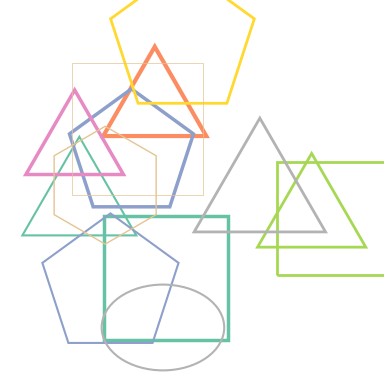[{"shape": "square", "thickness": 2.5, "radius": 0.81, "center": [0.432, 0.278]}, {"shape": "triangle", "thickness": 1.5, "radius": 0.85, "center": [0.206, 0.474]}, {"shape": "triangle", "thickness": 3, "radius": 0.77, "center": [0.402, 0.724]}, {"shape": "pentagon", "thickness": 1.5, "radius": 0.93, "center": [0.287, 0.26]}, {"shape": "pentagon", "thickness": 2.5, "radius": 0.85, "center": [0.341, 0.6]}, {"shape": "triangle", "thickness": 2.5, "radius": 0.73, "center": [0.194, 0.62]}, {"shape": "square", "thickness": 2, "radius": 0.74, "center": [0.866, 0.433]}, {"shape": "triangle", "thickness": 2, "radius": 0.81, "center": [0.809, 0.439]}, {"shape": "pentagon", "thickness": 2, "radius": 0.98, "center": [0.474, 0.89]}, {"shape": "hexagon", "thickness": 1, "radius": 0.76, "center": [0.273, 0.519]}, {"shape": "square", "thickness": 0.5, "radius": 0.86, "center": [0.357, 0.665]}, {"shape": "oval", "thickness": 1.5, "radius": 0.8, "center": [0.423, 0.149]}, {"shape": "triangle", "thickness": 2, "radius": 0.99, "center": [0.675, 0.496]}]